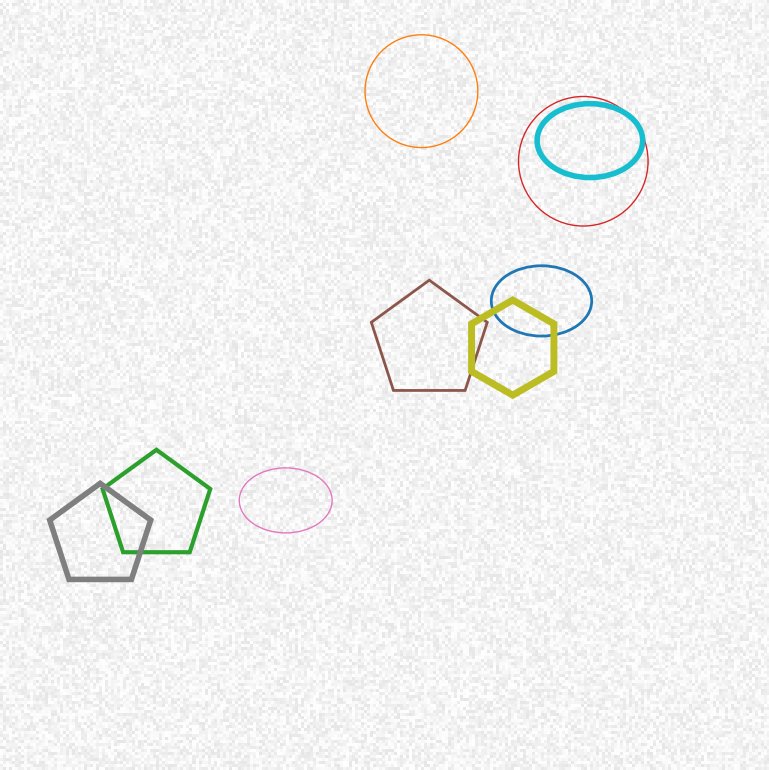[{"shape": "oval", "thickness": 1, "radius": 0.33, "center": [0.703, 0.609]}, {"shape": "circle", "thickness": 0.5, "radius": 0.37, "center": [0.547, 0.882]}, {"shape": "pentagon", "thickness": 1.5, "radius": 0.37, "center": [0.203, 0.342]}, {"shape": "circle", "thickness": 0.5, "radius": 0.42, "center": [0.758, 0.791]}, {"shape": "pentagon", "thickness": 1, "radius": 0.4, "center": [0.558, 0.557]}, {"shape": "oval", "thickness": 0.5, "radius": 0.3, "center": [0.371, 0.35]}, {"shape": "pentagon", "thickness": 2, "radius": 0.34, "center": [0.13, 0.303]}, {"shape": "hexagon", "thickness": 2.5, "radius": 0.31, "center": [0.666, 0.549]}, {"shape": "oval", "thickness": 2, "radius": 0.34, "center": [0.766, 0.817]}]